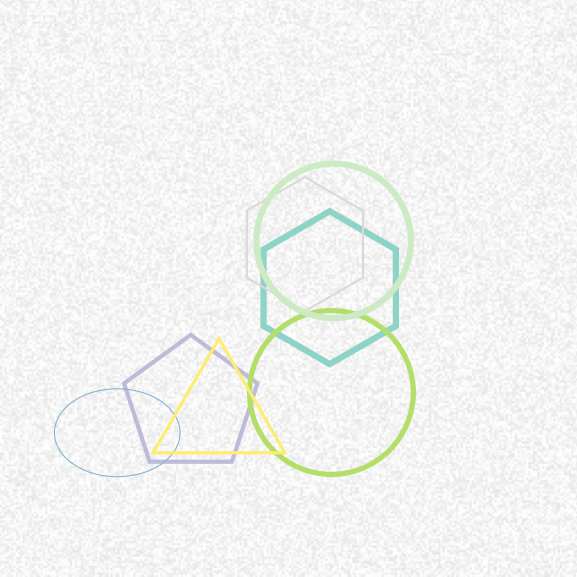[{"shape": "hexagon", "thickness": 3, "radius": 0.66, "center": [0.571, 0.501]}, {"shape": "pentagon", "thickness": 2, "radius": 0.61, "center": [0.33, 0.298]}, {"shape": "oval", "thickness": 0.5, "radius": 0.54, "center": [0.203, 0.25]}, {"shape": "circle", "thickness": 2.5, "radius": 0.71, "center": [0.574, 0.32]}, {"shape": "hexagon", "thickness": 1, "radius": 0.58, "center": [0.528, 0.576]}, {"shape": "circle", "thickness": 3, "radius": 0.67, "center": [0.578, 0.582]}, {"shape": "triangle", "thickness": 1.5, "radius": 0.66, "center": [0.379, 0.281]}]